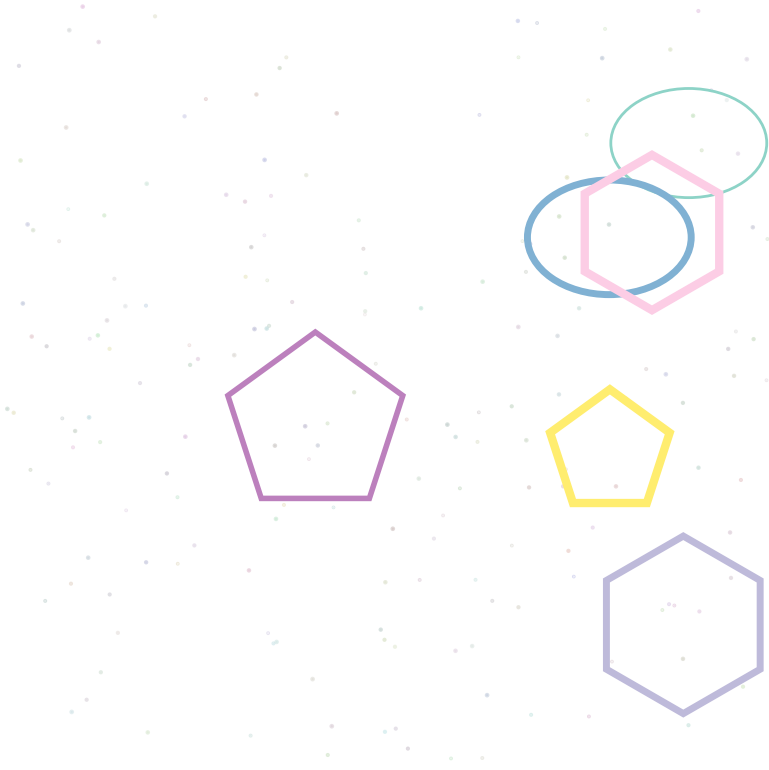[{"shape": "oval", "thickness": 1, "radius": 0.51, "center": [0.895, 0.814]}, {"shape": "hexagon", "thickness": 2.5, "radius": 0.58, "center": [0.887, 0.189]}, {"shape": "oval", "thickness": 2.5, "radius": 0.53, "center": [0.791, 0.692]}, {"shape": "hexagon", "thickness": 3, "radius": 0.5, "center": [0.847, 0.698]}, {"shape": "pentagon", "thickness": 2, "radius": 0.6, "center": [0.409, 0.449]}, {"shape": "pentagon", "thickness": 3, "radius": 0.41, "center": [0.792, 0.413]}]